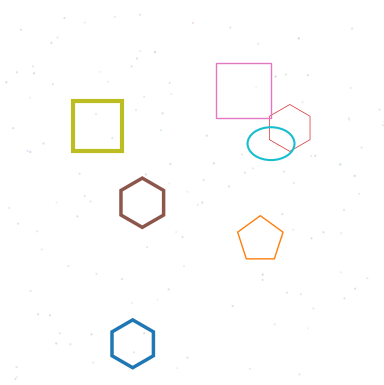[{"shape": "hexagon", "thickness": 2.5, "radius": 0.31, "center": [0.345, 0.107]}, {"shape": "pentagon", "thickness": 1, "radius": 0.31, "center": [0.676, 0.378]}, {"shape": "hexagon", "thickness": 0.5, "radius": 0.3, "center": [0.753, 0.668]}, {"shape": "hexagon", "thickness": 2.5, "radius": 0.32, "center": [0.37, 0.473]}, {"shape": "square", "thickness": 1, "radius": 0.36, "center": [0.633, 0.765]}, {"shape": "square", "thickness": 3, "radius": 0.32, "center": [0.253, 0.673]}, {"shape": "oval", "thickness": 1.5, "radius": 0.3, "center": [0.704, 0.627]}]